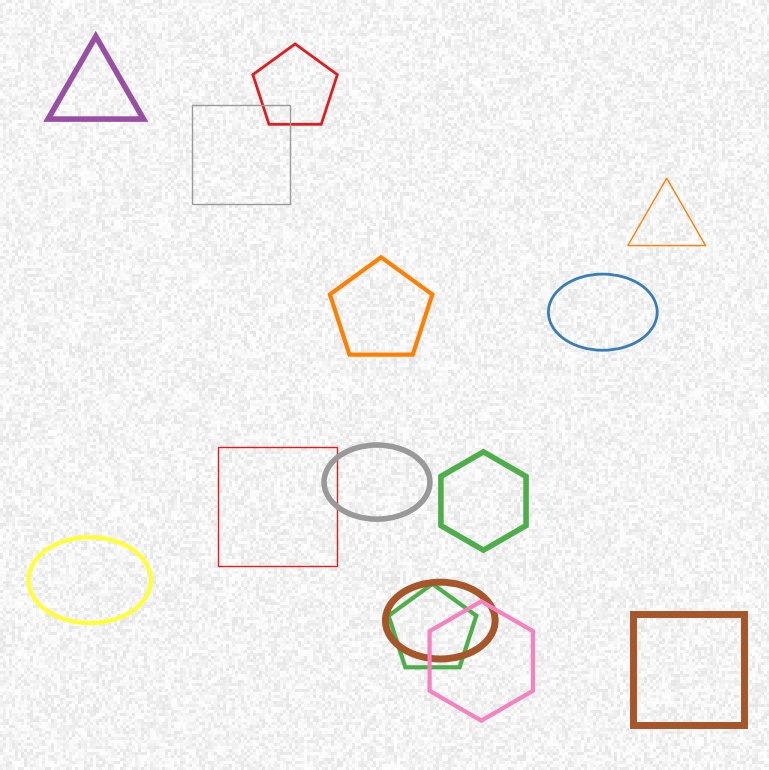[{"shape": "pentagon", "thickness": 1, "radius": 0.29, "center": [0.383, 0.885]}, {"shape": "square", "thickness": 0.5, "radius": 0.39, "center": [0.36, 0.342]}, {"shape": "oval", "thickness": 1, "radius": 0.35, "center": [0.783, 0.595]}, {"shape": "hexagon", "thickness": 2, "radius": 0.32, "center": [0.628, 0.349]}, {"shape": "pentagon", "thickness": 1.5, "radius": 0.3, "center": [0.562, 0.182]}, {"shape": "triangle", "thickness": 2, "radius": 0.36, "center": [0.124, 0.881]}, {"shape": "triangle", "thickness": 0.5, "radius": 0.29, "center": [0.866, 0.71]}, {"shape": "pentagon", "thickness": 1.5, "radius": 0.35, "center": [0.495, 0.596]}, {"shape": "oval", "thickness": 1.5, "radius": 0.4, "center": [0.117, 0.247]}, {"shape": "oval", "thickness": 2.5, "radius": 0.36, "center": [0.572, 0.194]}, {"shape": "square", "thickness": 2.5, "radius": 0.36, "center": [0.894, 0.13]}, {"shape": "hexagon", "thickness": 1.5, "radius": 0.39, "center": [0.625, 0.142]}, {"shape": "oval", "thickness": 2, "radius": 0.34, "center": [0.49, 0.374]}, {"shape": "square", "thickness": 0.5, "radius": 0.32, "center": [0.313, 0.799]}]